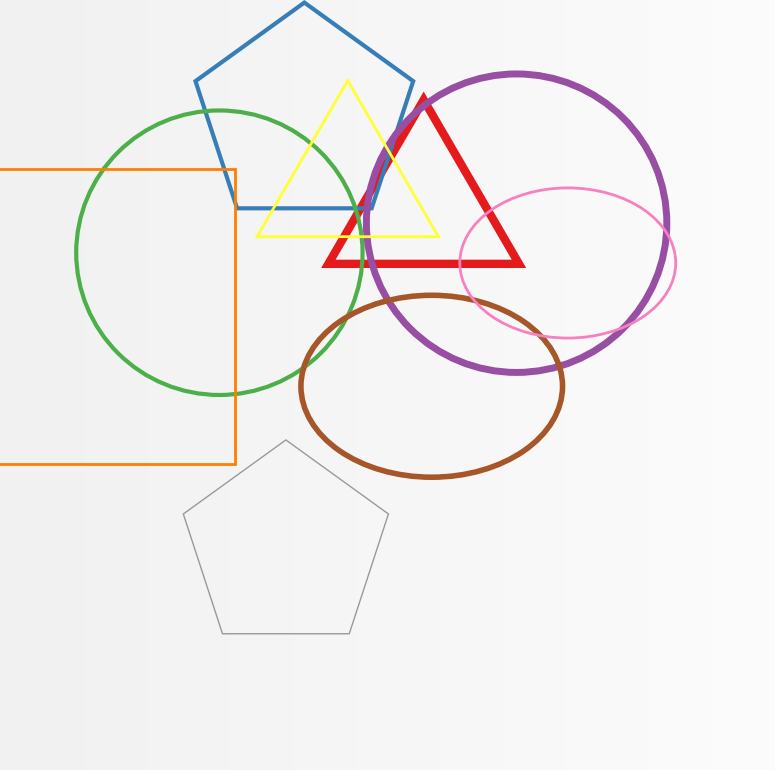[{"shape": "triangle", "thickness": 3, "radius": 0.71, "center": [0.547, 0.728]}, {"shape": "pentagon", "thickness": 1.5, "radius": 0.74, "center": [0.393, 0.849]}, {"shape": "circle", "thickness": 1.5, "radius": 0.92, "center": [0.283, 0.672]}, {"shape": "circle", "thickness": 2.5, "radius": 0.97, "center": [0.667, 0.71]}, {"shape": "square", "thickness": 1, "radius": 0.96, "center": [0.111, 0.588]}, {"shape": "triangle", "thickness": 1, "radius": 0.68, "center": [0.449, 0.76]}, {"shape": "oval", "thickness": 2, "radius": 0.84, "center": [0.557, 0.498]}, {"shape": "oval", "thickness": 1, "radius": 0.7, "center": [0.733, 0.658]}, {"shape": "pentagon", "thickness": 0.5, "radius": 0.7, "center": [0.369, 0.29]}]